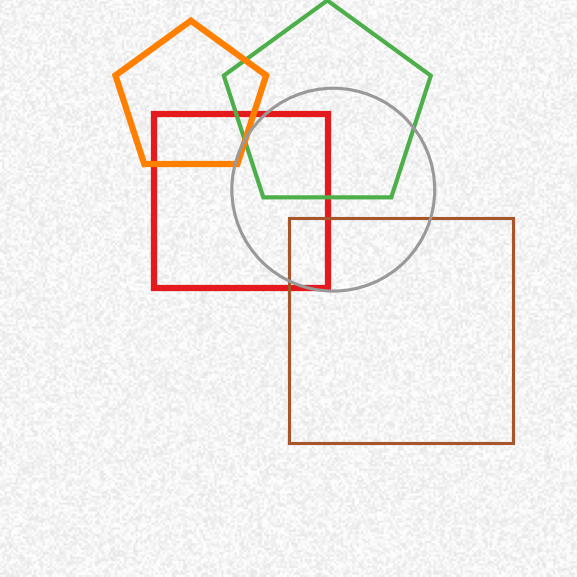[{"shape": "square", "thickness": 3, "radius": 0.75, "center": [0.418, 0.651]}, {"shape": "pentagon", "thickness": 2, "radius": 0.94, "center": [0.567, 0.81]}, {"shape": "pentagon", "thickness": 3, "radius": 0.69, "center": [0.33, 0.826]}, {"shape": "square", "thickness": 1.5, "radius": 0.97, "center": [0.695, 0.427]}, {"shape": "circle", "thickness": 1.5, "radius": 0.88, "center": [0.577, 0.671]}]